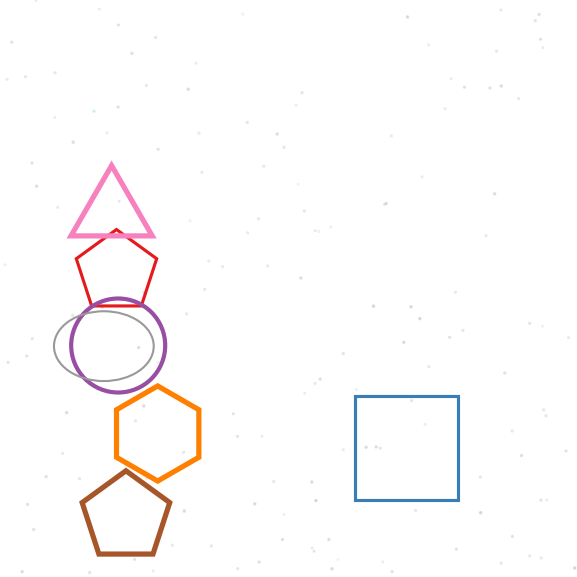[{"shape": "pentagon", "thickness": 1.5, "radius": 0.37, "center": [0.202, 0.529]}, {"shape": "square", "thickness": 1.5, "radius": 0.45, "center": [0.704, 0.223]}, {"shape": "circle", "thickness": 2, "radius": 0.41, "center": [0.205, 0.401]}, {"shape": "hexagon", "thickness": 2.5, "radius": 0.41, "center": [0.273, 0.248]}, {"shape": "pentagon", "thickness": 2.5, "radius": 0.4, "center": [0.218, 0.104]}, {"shape": "triangle", "thickness": 2.5, "radius": 0.41, "center": [0.193, 0.631]}, {"shape": "oval", "thickness": 1, "radius": 0.43, "center": [0.18, 0.4]}]